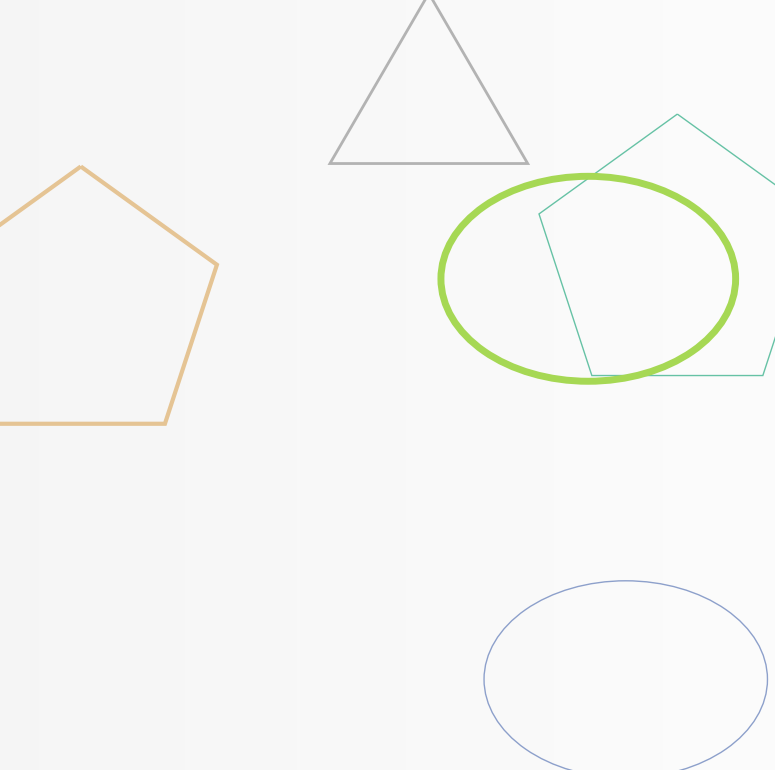[{"shape": "pentagon", "thickness": 0.5, "radius": 0.94, "center": [0.874, 0.664]}, {"shape": "oval", "thickness": 0.5, "radius": 0.91, "center": [0.807, 0.118]}, {"shape": "oval", "thickness": 2.5, "radius": 0.95, "center": [0.759, 0.638]}, {"shape": "pentagon", "thickness": 1.5, "radius": 0.92, "center": [0.104, 0.599]}, {"shape": "triangle", "thickness": 1, "radius": 0.74, "center": [0.553, 0.861]}]